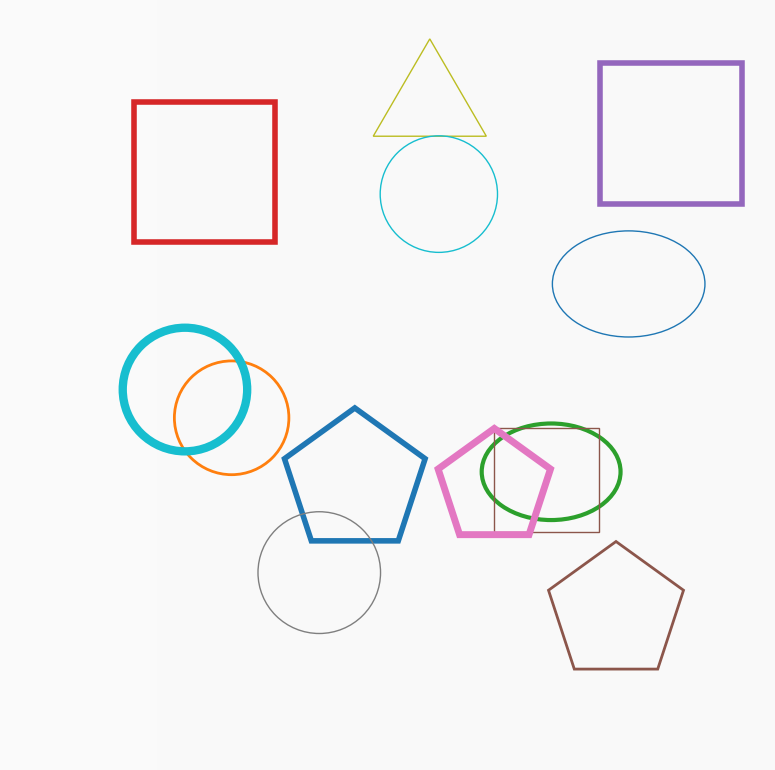[{"shape": "pentagon", "thickness": 2, "radius": 0.48, "center": [0.458, 0.375]}, {"shape": "oval", "thickness": 0.5, "radius": 0.49, "center": [0.811, 0.631]}, {"shape": "circle", "thickness": 1, "radius": 0.37, "center": [0.299, 0.457]}, {"shape": "oval", "thickness": 1.5, "radius": 0.45, "center": [0.711, 0.387]}, {"shape": "square", "thickness": 2, "radius": 0.46, "center": [0.264, 0.777]}, {"shape": "square", "thickness": 2, "radius": 0.46, "center": [0.866, 0.827]}, {"shape": "pentagon", "thickness": 1, "radius": 0.46, "center": [0.795, 0.205]}, {"shape": "square", "thickness": 0.5, "radius": 0.34, "center": [0.705, 0.377]}, {"shape": "pentagon", "thickness": 2.5, "radius": 0.38, "center": [0.638, 0.367]}, {"shape": "circle", "thickness": 0.5, "radius": 0.4, "center": [0.412, 0.256]}, {"shape": "triangle", "thickness": 0.5, "radius": 0.42, "center": [0.555, 0.865]}, {"shape": "circle", "thickness": 0.5, "radius": 0.38, "center": [0.566, 0.748]}, {"shape": "circle", "thickness": 3, "radius": 0.4, "center": [0.239, 0.494]}]